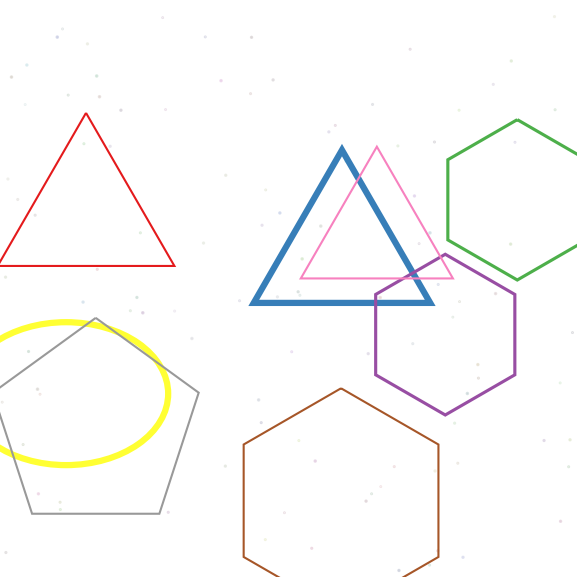[{"shape": "triangle", "thickness": 1, "radius": 0.88, "center": [0.149, 0.627]}, {"shape": "triangle", "thickness": 3, "radius": 0.88, "center": [0.592, 0.563]}, {"shape": "hexagon", "thickness": 1.5, "radius": 0.69, "center": [0.896, 0.653]}, {"shape": "hexagon", "thickness": 1.5, "radius": 0.7, "center": [0.771, 0.42]}, {"shape": "oval", "thickness": 3, "radius": 0.88, "center": [0.114, 0.317]}, {"shape": "hexagon", "thickness": 1, "radius": 0.97, "center": [0.591, 0.132]}, {"shape": "triangle", "thickness": 1, "radius": 0.76, "center": [0.653, 0.593]}, {"shape": "pentagon", "thickness": 1, "radius": 0.94, "center": [0.166, 0.261]}]